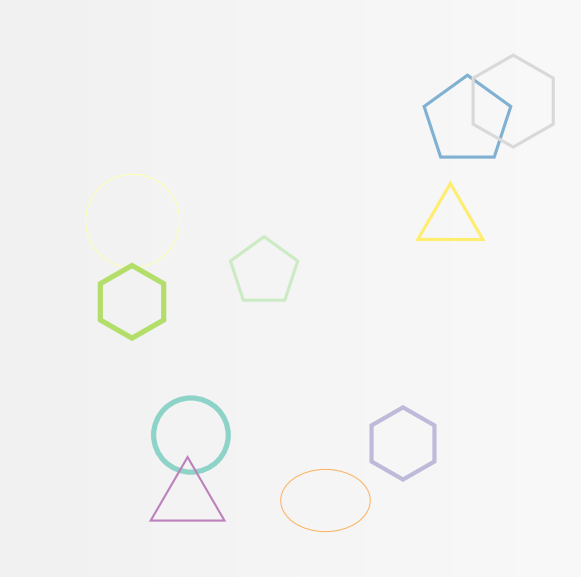[{"shape": "circle", "thickness": 2.5, "radius": 0.32, "center": [0.328, 0.246]}, {"shape": "circle", "thickness": 0.5, "radius": 0.4, "center": [0.228, 0.617]}, {"shape": "hexagon", "thickness": 2, "radius": 0.31, "center": [0.693, 0.231]}, {"shape": "pentagon", "thickness": 1.5, "radius": 0.39, "center": [0.804, 0.791]}, {"shape": "oval", "thickness": 0.5, "radius": 0.38, "center": [0.56, 0.132]}, {"shape": "hexagon", "thickness": 2.5, "radius": 0.31, "center": [0.227, 0.476]}, {"shape": "hexagon", "thickness": 1.5, "radius": 0.4, "center": [0.883, 0.824]}, {"shape": "triangle", "thickness": 1, "radius": 0.37, "center": [0.323, 0.134]}, {"shape": "pentagon", "thickness": 1.5, "radius": 0.3, "center": [0.454, 0.528]}, {"shape": "triangle", "thickness": 1.5, "radius": 0.32, "center": [0.775, 0.617]}]